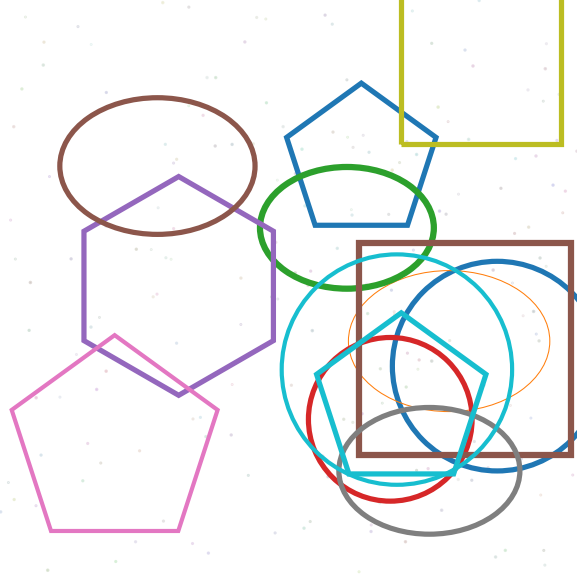[{"shape": "pentagon", "thickness": 2.5, "radius": 0.68, "center": [0.626, 0.719]}, {"shape": "circle", "thickness": 2.5, "radius": 0.91, "center": [0.861, 0.365]}, {"shape": "oval", "thickness": 0.5, "radius": 0.87, "center": [0.778, 0.408]}, {"shape": "oval", "thickness": 3, "radius": 0.75, "center": [0.601, 0.605]}, {"shape": "circle", "thickness": 2.5, "radius": 0.71, "center": [0.676, 0.273]}, {"shape": "hexagon", "thickness": 2.5, "radius": 0.95, "center": [0.309, 0.504]}, {"shape": "square", "thickness": 3, "radius": 0.92, "center": [0.806, 0.395]}, {"shape": "oval", "thickness": 2.5, "radius": 0.85, "center": [0.273, 0.712]}, {"shape": "pentagon", "thickness": 2, "radius": 0.94, "center": [0.199, 0.231]}, {"shape": "oval", "thickness": 2.5, "radius": 0.78, "center": [0.744, 0.184]}, {"shape": "square", "thickness": 2.5, "radius": 0.69, "center": [0.833, 0.888]}, {"shape": "pentagon", "thickness": 2.5, "radius": 0.77, "center": [0.695, 0.303]}, {"shape": "circle", "thickness": 2, "radius": 1.0, "center": [0.687, 0.359]}]